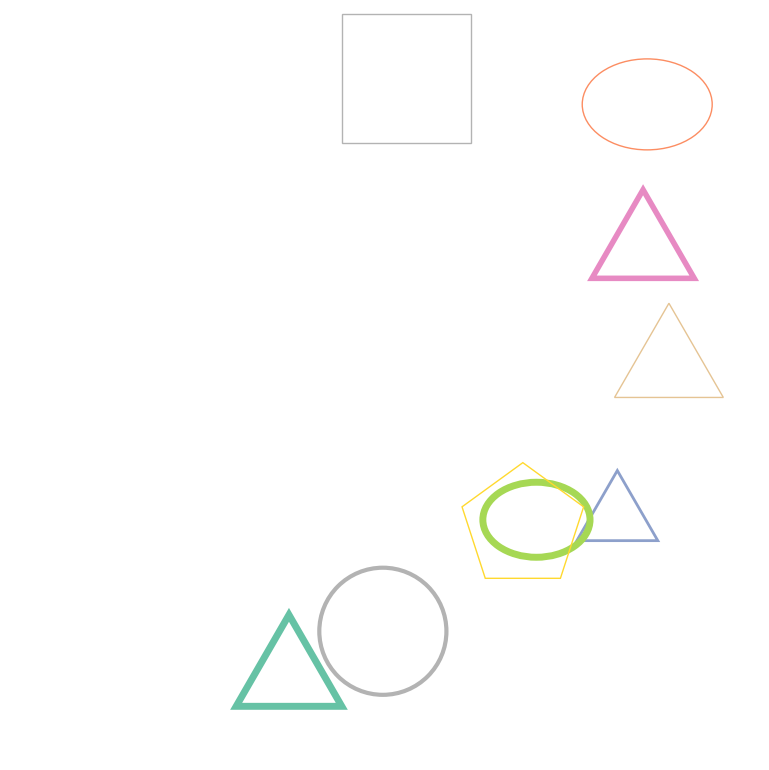[{"shape": "triangle", "thickness": 2.5, "radius": 0.4, "center": [0.375, 0.122]}, {"shape": "oval", "thickness": 0.5, "radius": 0.42, "center": [0.841, 0.864]}, {"shape": "triangle", "thickness": 1, "radius": 0.3, "center": [0.802, 0.328]}, {"shape": "triangle", "thickness": 2, "radius": 0.38, "center": [0.835, 0.677]}, {"shape": "oval", "thickness": 2.5, "radius": 0.35, "center": [0.697, 0.325]}, {"shape": "pentagon", "thickness": 0.5, "radius": 0.42, "center": [0.679, 0.316]}, {"shape": "triangle", "thickness": 0.5, "radius": 0.41, "center": [0.869, 0.525]}, {"shape": "circle", "thickness": 1.5, "radius": 0.41, "center": [0.497, 0.18]}, {"shape": "square", "thickness": 0.5, "radius": 0.42, "center": [0.528, 0.898]}]